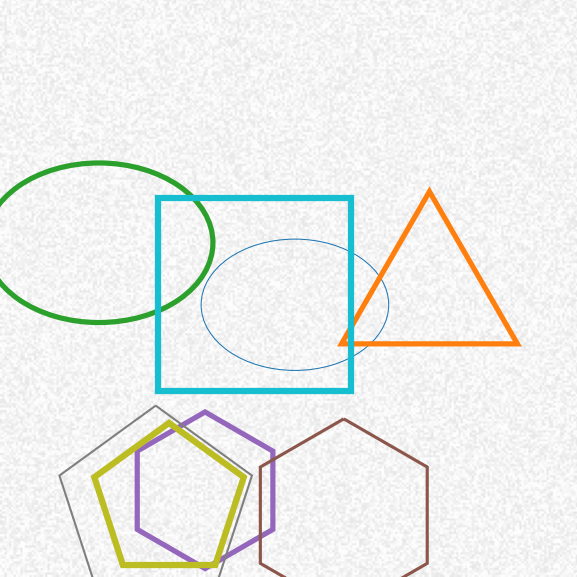[{"shape": "oval", "thickness": 0.5, "radius": 0.81, "center": [0.511, 0.471]}, {"shape": "triangle", "thickness": 2.5, "radius": 0.88, "center": [0.744, 0.492]}, {"shape": "oval", "thickness": 2.5, "radius": 0.99, "center": [0.171, 0.579]}, {"shape": "hexagon", "thickness": 2.5, "radius": 0.68, "center": [0.355, 0.15]}, {"shape": "hexagon", "thickness": 1.5, "radius": 0.83, "center": [0.595, 0.107]}, {"shape": "pentagon", "thickness": 1, "radius": 0.88, "center": [0.27, 0.121]}, {"shape": "pentagon", "thickness": 3, "radius": 0.68, "center": [0.293, 0.131]}, {"shape": "square", "thickness": 3, "radius": 0.84, "center": [0.441, 0.489]}]